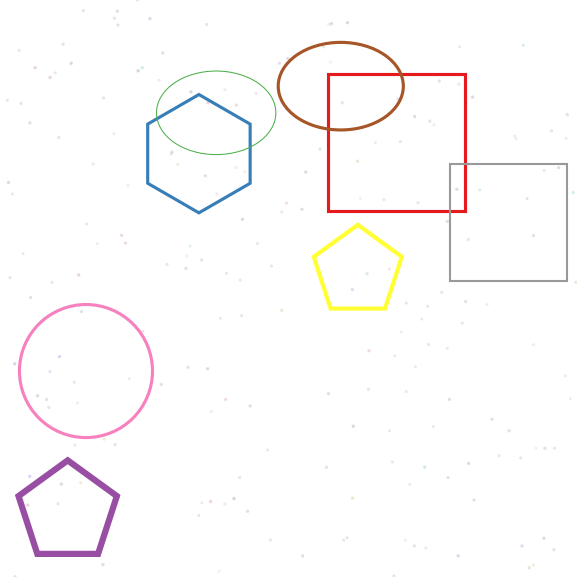[{"shape": "square", "thickness": 1.5, "radius": 0.59, "center": [0.687, 0.752]}, {"shape": "hexagon", "thickness": 1.5, "radius": 0.51, "center": [0.344, 0.733]}, {"shape": "oval", "thickness": 0.5, "radius": 0.52, "center": [0.374, 0.804]}, {"shape": "pentagon", "thickness": 3, "radius": 0.45, "center": [0.117, 0.112]}, {"shape": "pentagon", "thickness": 2, "radius": 0.4, "center": [0.62, 0.53]}, {"shape": "oval", "thickness": 1.5, "radius": 0.54, "center": [0.59, 0.85]}, {"shape": "circle", "thickness": 1.5, "radius": 0.58, "center": [0.149, 0.357]}, {"shape": "square", "thickness": 1, "radius": 0.51, "center": [0.881, 0.613]}]